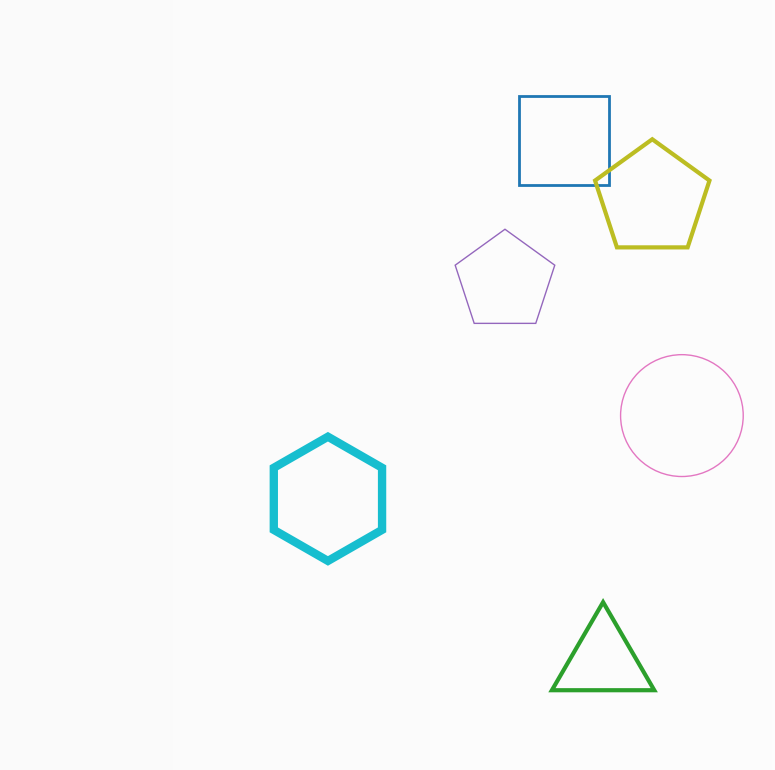[{"shape": "square", "thickness": 1, "radius": 0.29, "center": [0.728, 0.818]}, {"shape": "triangle", "thickness": 1.5, "radius": 0.38, "center": [0.778, 0.142]}, {"shape": "pentagon", "thickness": 0.5, "radius": 0.34, "center": [0.652, 0.635]}, {"shape": "circle", "thickness": 0.5, "radius": 0.4, "center": [0.88, 0.46]}, {"shape": "pentagon", "thickness": 1.5, "radius": 0.39, "center": [0.842, 0.742]}, {"shape": "hexagon", "thickness": 3, "radius": 0.4, "center": [0.423, 0.352]}]